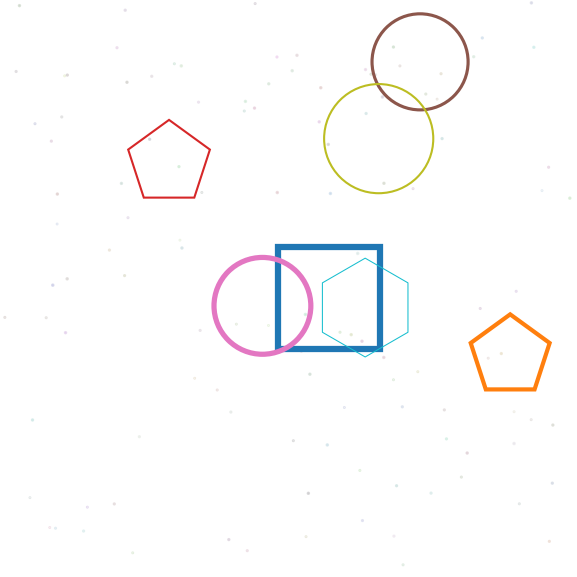[{"shape": "square", "thickness": 3, "radius": 0.44, "center": [0.57, 0.484]}, {"shape": "pentagon", "thickness": 2, "radius": 0.36, "center": [0.883, 0.383]}, {"shape": "pentagon", "thickness": 1, "radius": 0.37, "center": [0.293, 0.717]}, {"shape": "circle", "thickness": 1.5, "radius": 0.42, "center": [0.727, 0.892]}, {"shape": "circle", "thickness": 2.5, "radius": 0.42, "center": [0.454, 0.47]}, {"shape": "circle", "thickness": 1, "radius": 0.47, "center": [0.656, 0.759]}, {"shape": "hexagon", "thickness": 0.5, "radius": 0.43, "center": [0.632, 0.467]}]